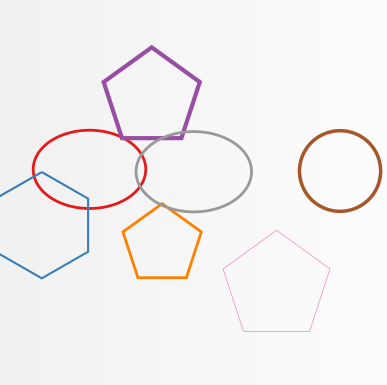[{"shape": "oval", "thickness": 2, "radius": 0.73, "center": [0.231, 0.56]}, {"shape": "hexagon", "thickness": 1.5, "radius": 0.69, "center": [0.108, 0.415]}, {"shape": "pentagon", "thickness": 3, "radius": 0.65, "center": [0.392, 0.747]}, {"shape": "pentagon", "thickness": 2, "radius": 0.53, "center": [0.418, 0.365]}, {"shape": "circle", "thickness": 2.5, "radius": 0.52, "center": [0.878, 0.556]}, {"shape": "pentagon", "thickness": 0.5, "radius": 0.73, "center": [0.714, 0.257]}, {"shape": "oval", "thickness": 2, "radius": 0.75, "center": [0.5, 0.554]}]